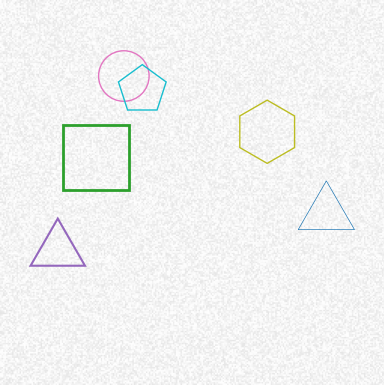[{"shape": "triangle", "thickness": 0.5, "radius": 0.42, "center": [0.848, 0.446]}, {"shape": "square", "thickness": 2, "radius": 0.42, "center": [0.249, 0.591]}, {"shape": "triangle", "thickness": 1.5, "radius": 0.41, "center": [0.15, 0.351]}, {"shape": "circle", "thickness": 1, "radius": 0.33, "center": [0.322, 0.803]}, {"shape": "hexagon", "thickness": 1, "radius": 0.41, "center": [0.694, 0.658]}, {"shape": "pentagon", "thickness": 1, "radius": 0.33, "center": [0.37, 0.767]}]